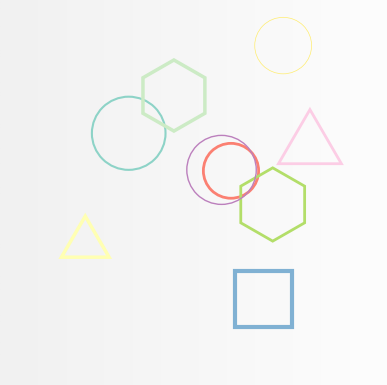[{"shape": "circle", "thickness": 1.5, "radius": 0.48, "center": [0.332, 0.654]}, {"shape": "triangle", "thickness": 2.5, "radius": 0.36, "center": [0.22, 0.367]}, {"shape": "circle", "thickness": 2, "radius": 0.36, "center": [0.596, 0.556]}, {"shape": "square", "thickness": 3, "radius": 0.36, "center": [0.68, 0.223]}, {"shape": "hexagon", "thickness": 2, "radius": 0.48, "center": [0.704, 0.469]}, {"shape": "triangle", "thickness": 2, "radius": 0.47, "center": [0.8, 0.622]}, {"shape": "circle", "thickness": 1, "radius": 0.45, "center": [0.572, 0.559]}, {"shape": "hexagon", "thickness": 2.5, "radius": 0.46, "center": [0.449, 0.752]}, {"shape": "circle", "thickness": 0.5, "radius": 0.37, "center": [0.731, 0.882]}]